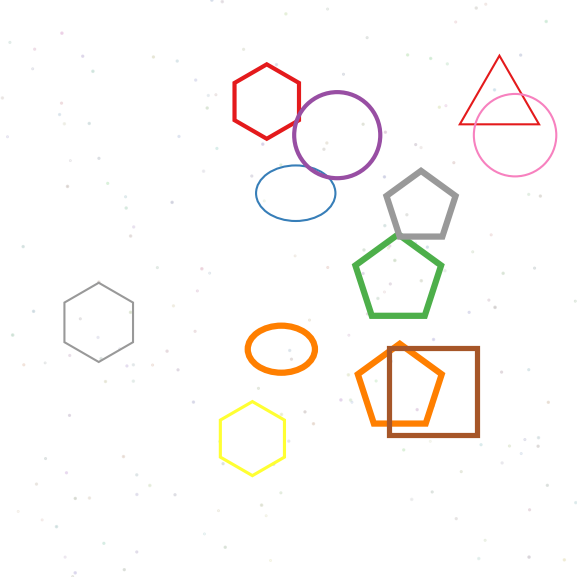[{"shape": "triangle", "thickness": 1, "radius": 0.4, "center": [0.865, 0.823]}, {"shape": "hexagon", "thickness": 2, "radius": 0.32, "center": [0.462, 0.823]}, {"shape": "oval", "thickness": 1, "radius": 0.34, "center": [0.512, 0.665]}, {"shape": "pentagon", "thickness": 3, "radius": 0.39, "center": [0.69, 0.515]}, {"shape": "circle", "thickness": 2, "radius": 0.37, "center": [0.584, 0.765]}, {"shape": "oval", "thickness": 3, "radius": 0.29, "center": [0.487, 0.394]}, {"shape": "pentagon", "thickness": 3, "radius": 0.38, "center": [0.692, 0.327]}, {"shape": "hexagon", "thickness": 1.5, "radius": 0.32, "center": [0.437, 0.24]}, {"shape": "square", "thickness": 2.5, "radius": 0.38, "center": [0.75, 0.322]}, {"shape": "circle", "thickness": 1, "radius": 0.36, "center": [0.892, 0.765]}, {"shape": "pentagon", "thickness": 3, "radius": 0.31, "center": [0.729, 0.64]}, {"shape": "hexagon", "thickness": 1, "radius": 0.34, "center": [0.171, 0.441]}]